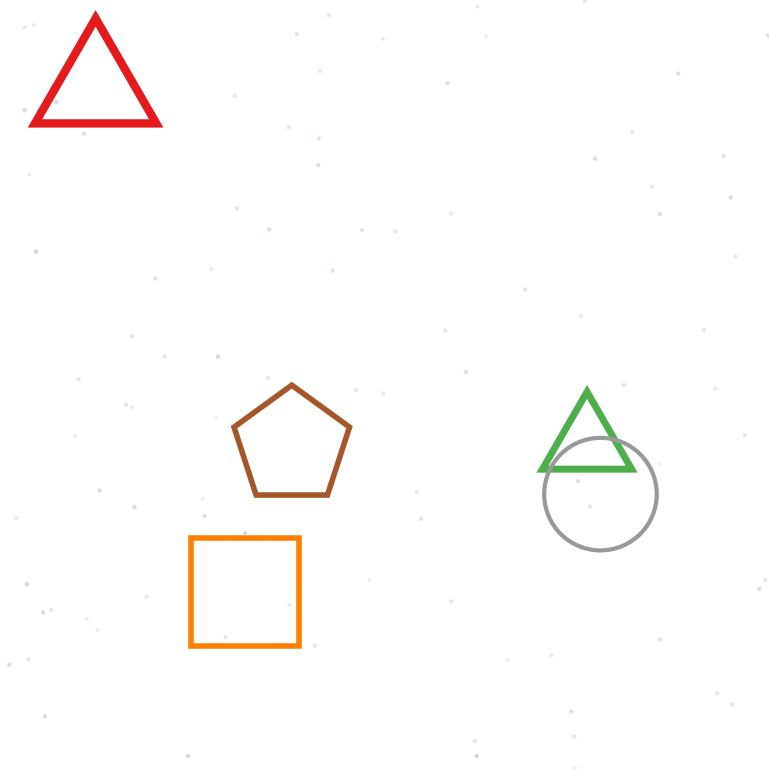[{"shape": "triangle", "thickness": 3, "radius": 0.45, "center": [0.124, 0.885]}, {"shape": "triangle", "thickness": 2.5, "radius": 0.33, "center": [0.762, 0.424]}, {"shape": "square", "thickness": 2, "radius": 0.35, "center": [0.318, 0.231]}, {"shape": "pentagon", "thickness": 2, "radius": 0.39, "center": [0.379, 0.421]}, {"shape": "circle", "thickness": 1.5, "radius": 0.37, "center": [0.78, 0.358]}]